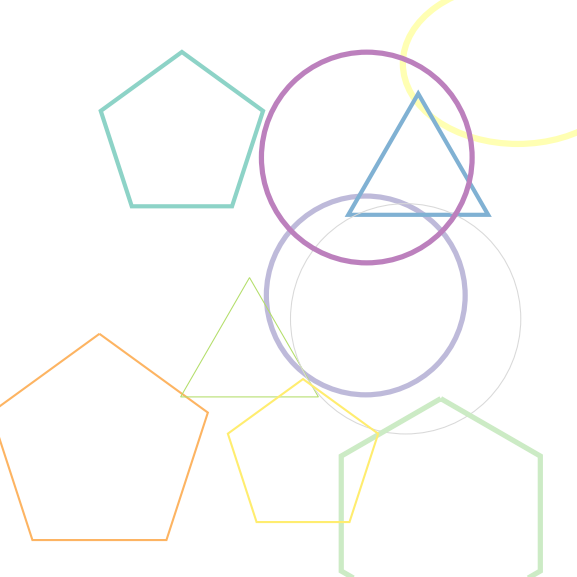[{"shape": "pentagon", "thickness": 2, "radius": 0.74, "center": [0.315, 0.761]}, {"shape": "oval", "thickness": 3, "radius": 0.99, "center": [0.897, 0.889]}, {"shape": "circle", "thickness": 2.5, "radius": 0.86, "center": [0.633, 0.488]}, {"shape": "triangle", "thickness": 2, "radius": 0.7, "center": [0.724, 0.697]}, {"shape": "pentagon", "thickness": 1, "radius": 0.99, "center": [0.172, 0.224]}, {"shape": "triangle", "thickness": 0.5, "radius": 0.69, "center": [0.432, 0.381]}, {"shape": "circle", "thickness": 0.5, "radius": 1.0, "center": [0.702, 0.447]}, {"shape": "circle", "thickness": 2.5, "radius": 0.91, "center": [0.635, 0.726]}, {"shape": "hexagon", "thickness": 2.5, "radius": 1.0, "center": [0.763, 0.11]}, {"shape": "pentagon", "thickness": 1, "radius": 0.68, "center": [0.525, 0.206]}]